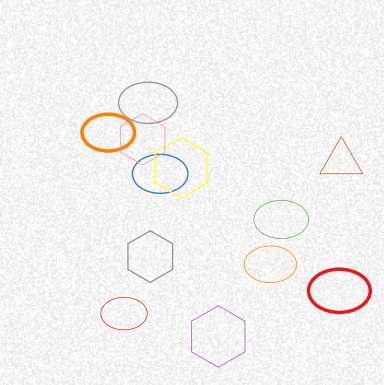[{"shape": "oval", "thickness": 2.5, "radius": 0.4, "center": [0.882, 0.245]}, {"shape": "oval", "thickness": 0.5, "radius": 0.3, "center": [0.322, 0.186]}, {"shape": "oval", "thickness": 1, "radius": 0.36, "center": [0.416, 0.548]}, {"shape": "oval", "thickness": 0.5, "radius": 0.36, "center": [0.73, 0.43]}, {"shape": "hexagon", "thickness": 0.5, "radius": 0.4, "center": [0.567, 0.126]}, {"shape": "oval", "thickness": 0.5, "radius": 0.34, "center": [0.702, 0.313]}, {"shape": "oval", "thickness": 2.5, "radius": 0.34, "center": [0.281, 0.656]}, {"shape": "hexagon", "thickness": 1, "radius": 0.39, "center": [0.471, 0.564]}, {"shape": "triangle", "thickness": 0.5, "radius": 0.32, "center": [0.886, 0.581]}, {"shape": "hexagon", "thickness": 0.5, "radius": 0.33, "center": [0.371, 0.638]}, {"shape": "oval", "thickness": 1, "radius": 0.38, "center": [0.385, 0.733]}, {"shape": "hexagon", "thickness": 1, "radius": 0.34, "center": [0.39, 0.334]}]